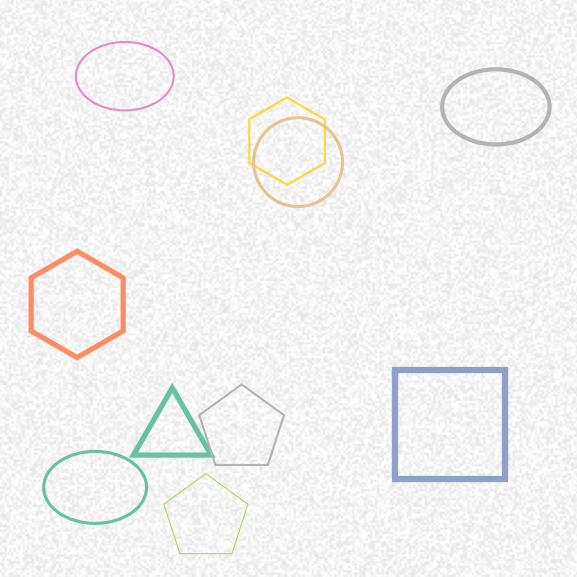[{"shape": "triangle", "thickness": 2.5, "radius": 0.39, "center": [0.298, 0.25]}, {"shape": "oval", "thickness": 1.5, "radius": 0.45, "center": [0.165, 0.155]}, {"shape": "hexagon", "thickness": 2.5, "radius": 0.46, "center": [0.134, 0.472]}, {"shape": "square", "thickness": 3, "radius": 0.47, "center": [0.779, 0.264]}, {"shape": "oval", "thickness": 1, "radius": 0.42, "center": [0.216, 0.867]}, {"shape": "pentagon", "thickness": 0.5, "radius": 0.38, "center": [0.357, 0.102]}, {"shape": "hexagon", "thickness": 1, "radius": 0.38, "center": [0.497, 0.755]}, {"shape": "circle", "thickness": 1.5, "radius": 0.38, "center": [0.516, 0.718]}, {"shape": "oval", "thickness": 2, "radius": 0.47, "center": [0.859, 0.814]}, {"shape": "pentagon", "thickness": 1, "radius": 0.39, "center": [0.418, 0.256]}]